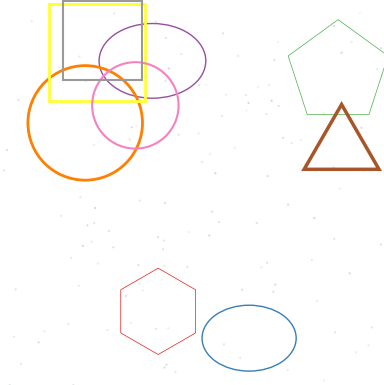[{"shape": "hexagon", "thickness": 0.5, "radius": 0.56, "center": [0.411, 0.191]}, {"shape": "oval", "thickness": 1, "radius": 0.61, "center": [0.647, 0.122]}, {"shape": "pentagon", "thickness": 0.5, "radius": 0.68, "center": [0.878, 0.813]}, {"shape": "oval", "thickness": 1, "radius": 0.69, "center": [0.396, 0.842]}, {"shape": "circle", "thickness": 2, "radius": 0.74, "center": [0.221, 0.681]}, {"shape": "square", "thickness": 2, "radius": 0.63, "center": [0.252, 0.863]}, {"shape": "triangle", "thickness": 2.5, "radius": 0.56, "center": [0.887, 0.616]}, {"shape": "circle", "thickness": 1.5, "radius": 0.56, "center": [0.352, 0.726]}, {"shape": "square", "thickness": 1.5, "radius": 0.51, "center": [0.266, 0.895]}]